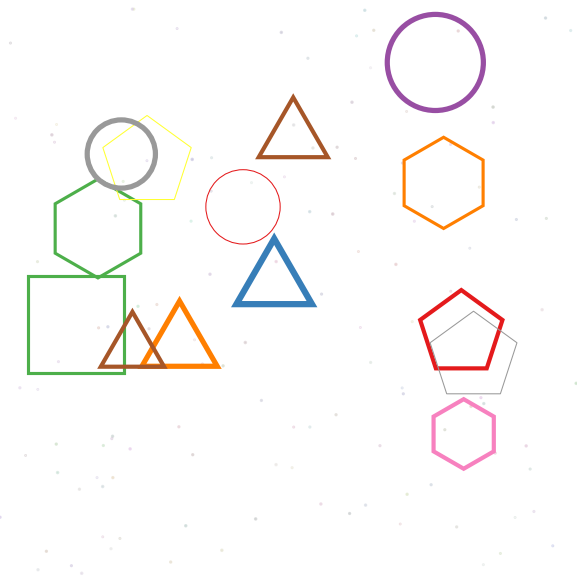[{"shape": "circle", "thickness": 0.5, "radius": 0.32, "center": [0.421, 0.641]}, {"shape": "pentagon", "thickness": 2, "radius": 0.37, "center": [0.799, 0.422]}, {"shape": "triangle", "thickness": 3, "radius": 0.38, "center": [0.475, 0.51]}, {"shape": "hexagon", "thickness": 1.5, "radius": 0.43, "center": [0.17, 0.603]}, {"shape": "square", "thickness": 1.5, "radius": 0.42, "center": [0.132, 0.437]}, {"shape": "circle", "thickness": 2.5, "radius": 0.42, "center": [0.754, 0.891]}, {"shape": "triangle", "thickness": 2.5, "radius": 0.38, "center": [0.311, 0.403]}, {"shape": "hexagon", "thickness": 1.5, "radius": 0.39, "center": [0.768, 0.682]}, {"shape": "pentagon", "thickness": 0.5, "radius": 0.4, "center": [0.255, 0.719]}, {"shape": "triangle", "thickness": 2, "radius": 0.35, "center": [0.508, 0.761]}, {"shape": "triangle", "thickness": 2, "radius": 0.32, "center": [0.229, 0.396]}, {"shape": "hexagon", "thickness": 2, "radius": 0.3, "center": [0.803, 0.248]}, {"shape": "pentagon", "thickness": 0.5, "radius": 0.4, "center": [0.82, 0.381]}, {"shape": "circle", "thickness": 2.5, "radius": 0.3, "center": [0.21, 0.732]}]